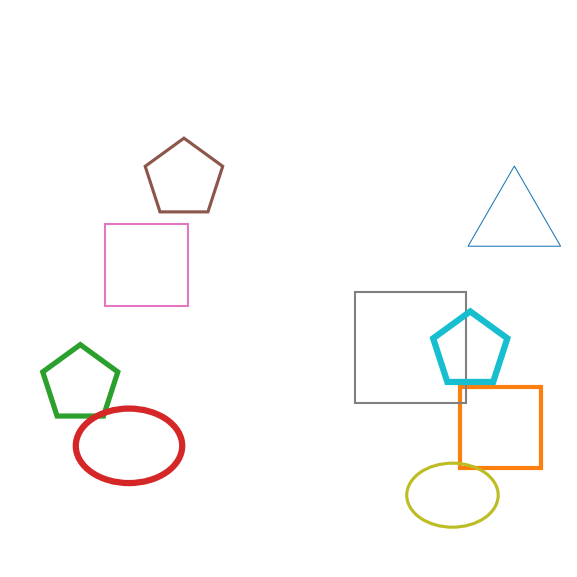[{"shape": "triangle", "thickness": 0.5, "radius": 0.46, "center": [0.891, 0.619]}, {"shape": "square", "thickness": 2, "radius": 0.35, "center": [0.867, 0.259]}, {"shape": "pentagon", "thickness": 2.5, "radius": 0.34, "center": [0.139, 0.334]}, {"shape": "oval", "thickness": 3, "radius": 0.46, "center": [0.223, 0.227]}, {"shape": "pentagon", "thickness": 1.5, "radius": 0.35, "center": [0.319, 0.689]}, {"shape": "square", "thickness": 1, "radius": 0.36, "center": [0.254, 0.541]}, {"shape": "square", "thickness": 1, "radius": 0.48, "center": [0.711, 0.397]}, {"shape": "oval", "thickness": 1.5, "radius": 0.4, "center": [0.783, 0.142]}, {"shape": "pentagon", "thickness": 3, "radius": 0.34, "center": [0.814, 0.392]}]